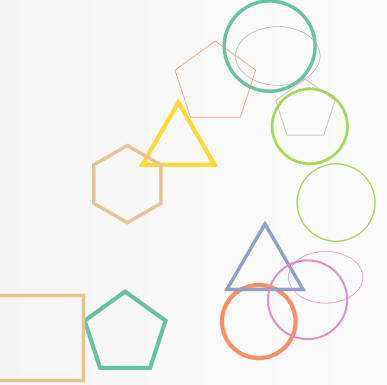[{"shape": "circle", "thickness": 2.5, "radius": 0.59, "center": [0.696, 0.88]}, {"shape": "pentagon", "thickness": 3, "radius": 0.55, "center": [0.323, 0.133]}, {"shape": "circle", "thickness": 3, "radius": 0.48, "center": [0.668, 0.165]}, {"shape": "pentagon", "thickness": 0.5, "radius": 0.55, "center": [0.556, 0.784]}, {"shape": "triangle", "thickness": 2.5, "radius": 0.57, "center": [0.684, 0.305]}, {"shape": "circle", "thickness": 1.5, "radius": 0.51, "center": [0.794, 0.221]}, {"shape": "oval", "thickness": 0.5, "radius": 0.48, "center": [0.84, 0.28]}, {"shape": "circle", "thickness": 2, "radius": 0.49, "center": [0.799, 0.672]}, {"shape": "circle", "thickness": 1, "radius": 0.5, "center": [0.867, 0.474]}, {"shape": "triangle", "thickness": 3, "radius": 0.54, "center": [0.46, 0.626]}, {"shape": "hexagon", "thickness": 2.5, "radius": 0.5, "center": [0.329, 0.522]}, {"shape": "square", "thickness": 2.5, "radius": 0.55, "center": [0.104, 0.123]}, {"shape": "oval", "thickness": 0.5, "radius": 0.54, "center": [0.717, 0.855]}, {"shape": "pentagon", "thickness": 0.5, "radius": 0.4, "center": [0.788, 0.714]}]